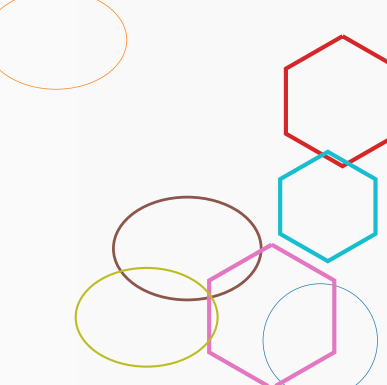[{"shape": "circle", "thickness": 0.5, "radius": 0.74, "center": [0.827, 0.115]}, {"shape": "oval", "thickness": 0.5, "radius": 0.91, "center": [0.144, 0.896]}, {"shape": "hexagon", "thickness": 3, "radius": 0.84, "center": [0.884, 0.737]}, {"shape": "oval", "thickness": 2, "radius": 0.95, "center": [0.483, 0.354]}, {"shape": "hexagon", "thickness": 3, "radius": 0.93, "center": [0.701, 0.178]}, {"shape": "oval", "thickness": 1.5, "radius": 0.92, "center": [0.378, 0.176]}, {"shape": "hexagon", "thickness": 3, "radius": 0.71, "center": [0.846, 0.464]}]